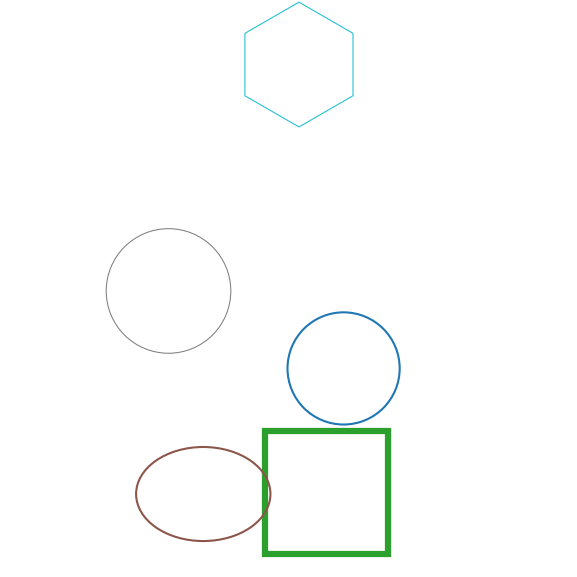[{"shape": "circle", "thickness": 1, "radius": 0.49, "center": [0.595, 0.361]}, {"shape": "square", "thickness": 3, "radius": 0.53, "center": [0.565, 0.147]}, {"shape": "oval", "thickness": 1, "radius": 0.58, "center": [0.352, 0.144]}, {"shape": "circle", "thickness": 0.5, "radius": 0.54, "center": [0.292, 0.495]}, {"shape": "hexagon", "thickness": 0.5, "radius": 0.54, "center": [0.518, 0.887]}]